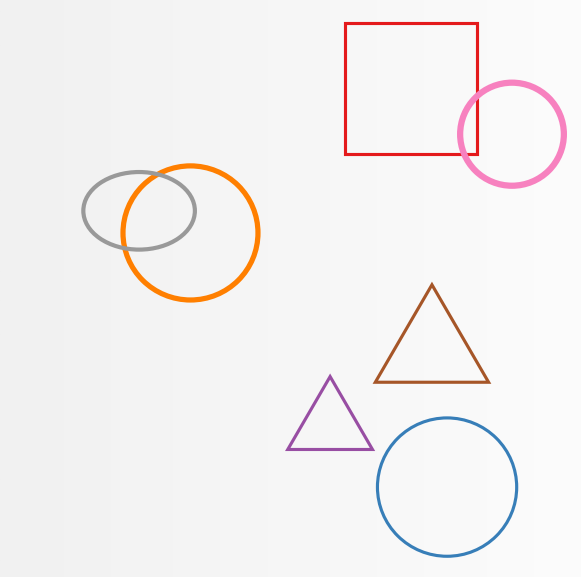[{"shape": "square", "thickness": 1.5, "radius": 0.57, "center": [0.707, 0.845]}, {"shape": "circle", "thickness": 1.5, "radius": 0.6, "center": [0.769, 0.156]}, {"shape": "triangle", "thickness": 1.5, "radius": 0.42, "center": [0.568, 0.263]}, {"shape": "circle", "thickness": 2.5, "radius": 0.58, "center": [0.328, 0.596]}, {"shape": "triangle", "thickness": 1.5, "radius": 0.56, "center": [0.743, 0.394]}, {"shape": "circle", "thickness": 3, "radius": 0.45, "center": [0.881, 0.767]}, {"shape": "oval", "thickness": 2, "radius": 0.48, "center": [0.239, 0.634]}]